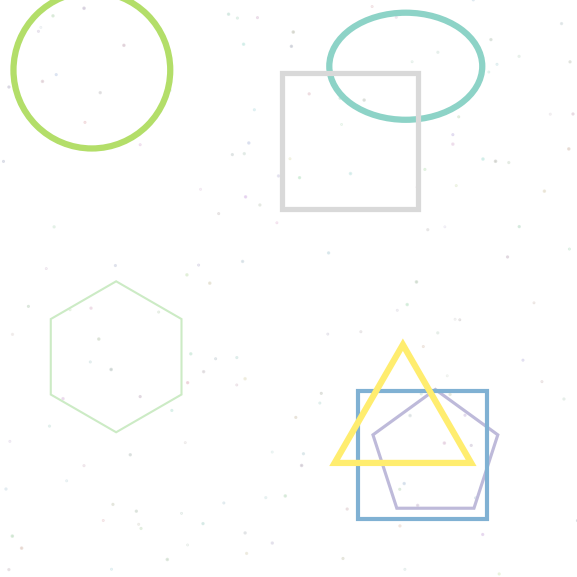[{"shape": "oval", "thickness": 3, "radius": 0.66, "center": [0.703, 0.884]}, {"shape": "pentagon", "thickness": 1.5, "radius": 0.57, "center": [0.754, 0.211]}, {"shape": "square", "thickness": 2, "radius": 0.55, "center": [0.732, 0.211]}, {"shape": "circle", "thickness": 3, "radius": 0.68, "center": [0.159, 0.878]}, {"shape": "square", "thickness": 2.5, "radius": 0.59, "center": [0.606, 0.755]}, {"shape": "hexagon", "thickness": 1, "radius": 0.65, "center": [0.201, 0.381]}, {"shape": "triangle", "thickness": 3, "radius": 0.68, "center": [0.698, 0.266]}]